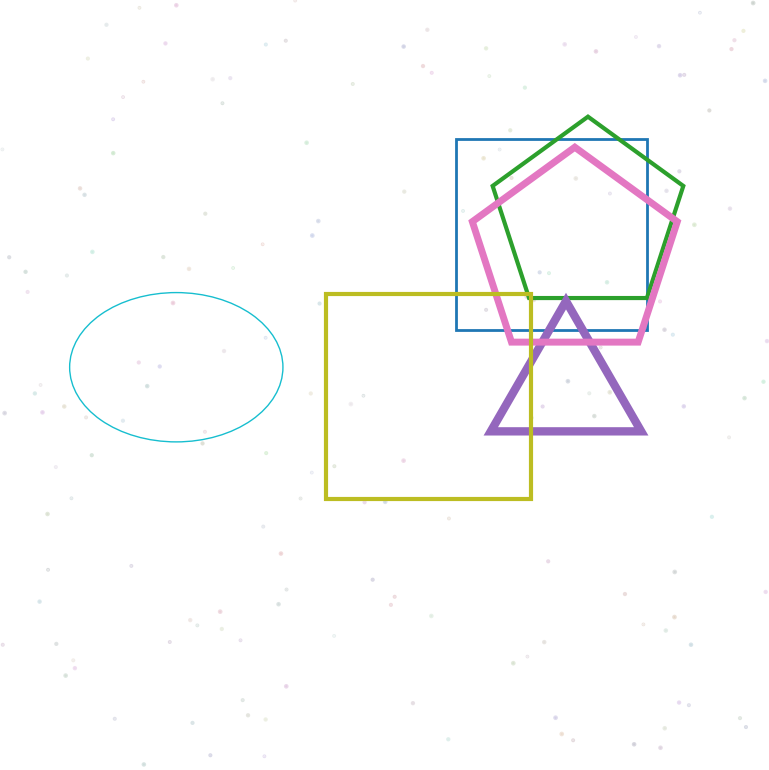[{"shape": "square", "thickness": 1, "radius": 0.62, "center": [0.716, 0.696]}, {"shape": "pentagon", "thickness": 1.5, "radius": 0.65, "center": [0.764, 0.718]}, {"shape": "triangle", "thickness": 3, "radius": 0.56, "center": [0.735, 0.496]}, {"shape": "pentagon", "thickness": 2.5, "radius": 0.7, "center": [0.747, 0.669]}, {"shape": "square", "thickness": 1.5, "radius": 0.66, "center": [0.557, 0.485]}, {"shape": "oval", "thickness": 0.5, "radius": 0.69, "center": [0.229, 0.523]}]